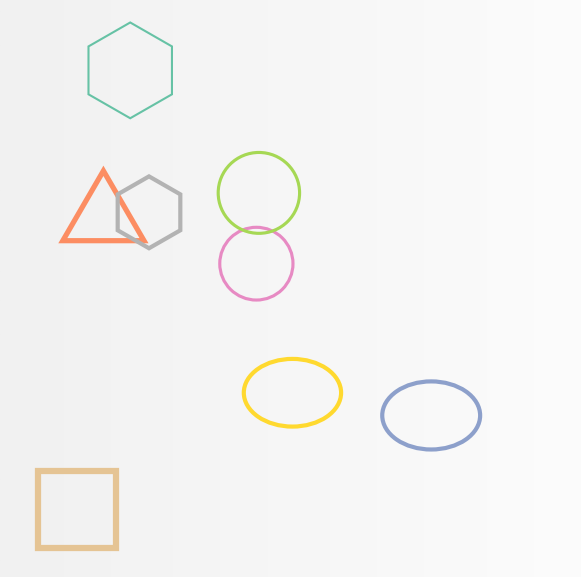[{"shape": "hexagon", "thickness": 1, "radius": 0.41, "center": [0.224, 0.877]}, {"shape": "triangle", "thickness": 2.5, "radius": 0.4, "center": [0.178, 0.623]}, {"shape": "oval", "thickness": 2, "radius": 0.42, "center": [0.742, 0.28]}, {"shape": "circle", "thickness": 1.5, "radius": 0.31, "center": [0.441, 0.543]}, {"shape": "circle", "thickness": 1.5, "radius": 0.35, "center": [0.445, 0.665]}, {"shape": "oval", "thickness": 2, "radius": 0.42, "center": [0.503, 0.319]}, {"shape": "square", "thickness": 3, "radius": 0.33, "center": [0.132, 0.117]}, {"shape": "hexagon", "thickness": 2, "radius": 0.31, "center": [0.256, 0.631]}]